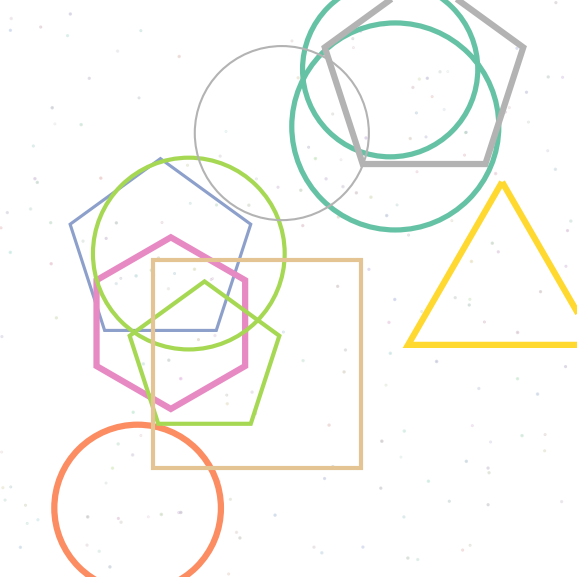[{"shape": "circle", "thickness": 2.5, "radius": 0.76, "center": [0.676, 0.879]}, {"shape": "circle", "thickness": 2.5, "radius": 0.9, "center": [0.684, 0.78]}, {"shape": "circle", "thickness": 3, "radius": 0.72, "center": [0.238, 0.119]}, {"shape": "pentagon", "thickness": 1.5, "radius": 0.82, "center": [0.278, 0.56]}, {"shape": "hexagon", "thickness": 3, "radius": 0.74, "center": [0.296, 0.44]}, {"shape": "pentagon", "thickness": 2, "radius": 0.68, "center": [0.354, 0.376]}, {"shape": "circle", "thickness": 2, "radius": 0.83, "center": [0.327, 0.56]}, {"shape": "triangle", "thickness": 3, "radius": 0.94, "center": [0.869, 0.496]}, {"shape": "square", "thickness": 2, "radius": 0.9, "center": [0.445, 0.369]}, {"shape": "circle", "thickness": 1, "radius": 0.75, "center": [0.488, 0.769]}, {"shape": "pentagon", "thickness": 3, "radius": 0.9, "center": [0.734, 0.861]}]